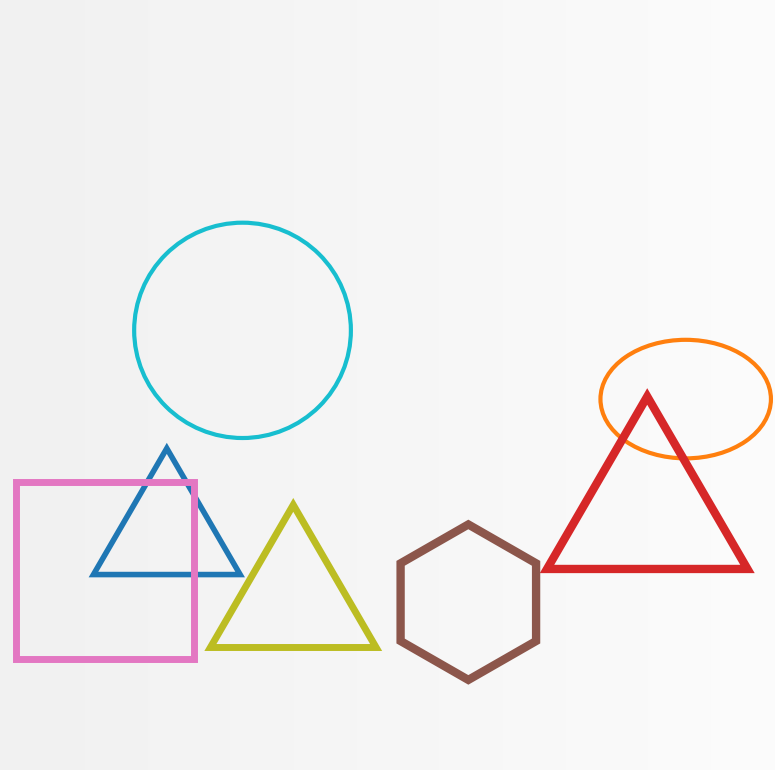[{"shape": "triangle", "thickness": 2, "radius": 0.55, "center": [0.215, 0.308]}, {"shape": "oval", "thickness": 1.5, "radius": 0.55, "center": [0.885, 0.482]}, {"shape": "triangle", "thickness": 3, "radius": 0.75, "center": [0.835, 0.336]}, {"shape": "hexagon", "thickness": 3, "radius": 0.5, "center": [0.604, 0.218]}, {"shape": "square", "thickness": 2.5, "radius": 0.57, "center": [0.135, 0.259]}, {"shape": "triangle", "thickness": 2.5, "radius": 0.62, "center": [0.378, 0.221]}, {"shape": "circle", "thickness": 1.5, "radius": 0.7, "center": [0.313, 0.571]}]